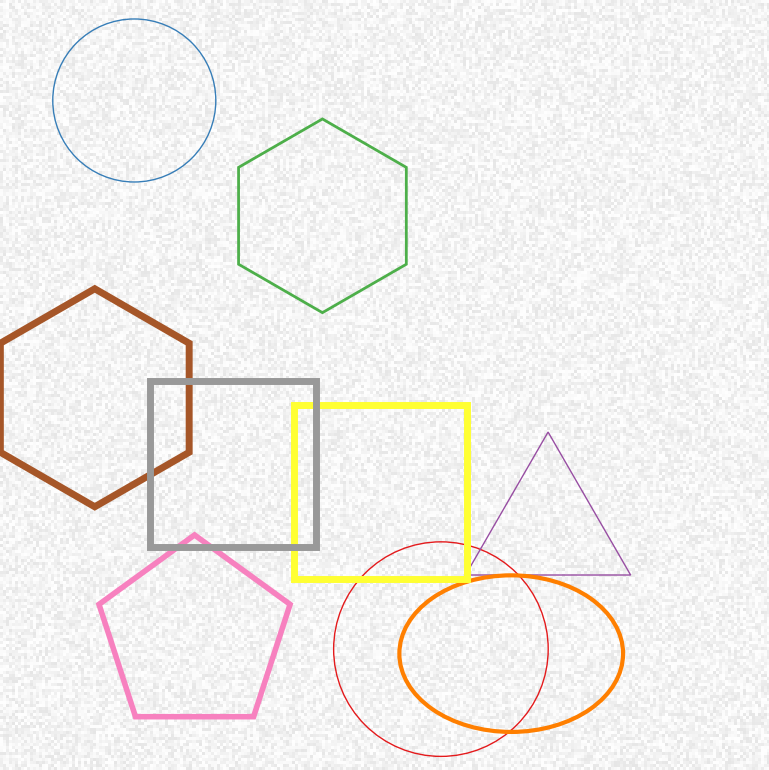[{"shape": "circle", "thickness": 0.5, "radius": 0.7, "center": [0.573, 0.157]}, {"shape": "circle", "thickness": 0.5, "radius": 0.53, "center": [0.174, 0.87]}, {"shape": "hexagon", "thickness": 1, "radius": 0.63, "center": [0.419, 0.72]}, {"shape": "triangle", "thickness": 0.5, "radius": 0.62, "center": [0.712, 0.315]}, {"shape": "oval", "thickness": 1.5, "radius": 0.73, "center": [0.664, 0.151]}, {"shape": "square", "thickness": 2.5, "radius": 0.56, "center": [0.494, 0.361]}, {"shape": "hexagon", "thickness": 2.5, "radius": 0.71, "center": [0.123, 0.483]}, {"shape": "pentagon", "thickness": 2, "radius": 0.65, "center": [0.253, 0.175]}, {"shape": "square", "thickness": 2.5, "radius": 0.54, "center": [0.302, 0.398]}]